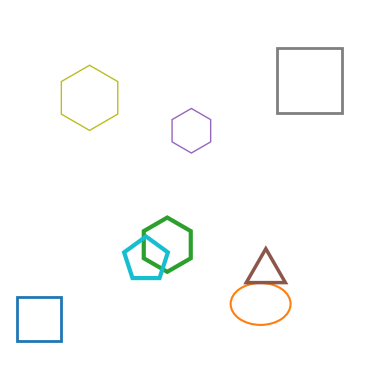[{"shape": "square", "thickness": 2, "radius": 0.29, "center": [0.101, 0.172]}, {"shape": "oval", "thickness": 1.5, "radius": 0.39, "center": [0.677, 0.211]}, {"shape": "hexagon", "thickness": 3, "radius": 0.35, "center": [0.434, 0.364]}, {"shape": "hexagon", "thickness": 1, "radius": 0.29, "center": [0.497, 0.66]}, {"shape": "triangle", "thickness": 2.5, "radius": 0.29, "center": [0.69, 0.295]}, {"shape": "square", "thickness": 2, "radius": 0.42, "center": [0.803, 0.791]}, {"shape": "hexagon", "thickness": 1, "radius": 0.42, "center": [0.233, 0.746]}, {"shape": "pentagon", "thickness": 3, "radius": 0.3, "center": [0.379, 0.326]}]